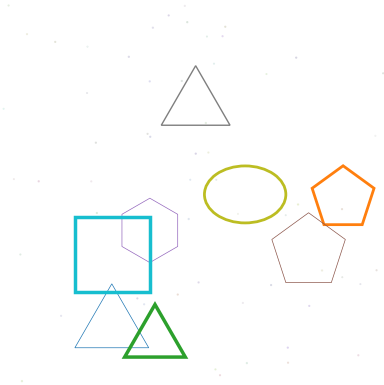[{"shape": "triangle", "thickness": 0.5, "radius": 0.55, "center": [0.29, 0.152]}, {"shape": "pentagon", "thickness": 2, "radius": 0.42, "center": [0.891, 0.485]}, {"shape": "triangle", "thickness": 2.5, "radius": 0.45, "center": [0.403, 0.118]}, {"shape": "hexagon", "thickness": 0.5, "radius": 0.42, "center": [0.389, 0.402]}, {"shape": "pentagon", "thickness": 0.5, "radius": 0.5, "center": [0.802, 0.347]}, {"shape": "triangle", "thickness": 1, "radius": 0.52, "center": [0.508, 0.726]}, {"shape": "oval", "thickness": 2, "radius": 0.53, "center": [0.637, 0.495]}, {"shape": "square", "thickness": 2.5, "radius": 0.49, "center": [0.293, 0.338]}]